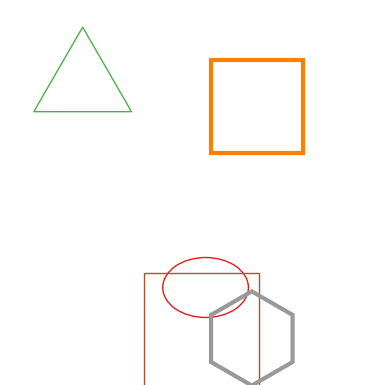[{"shape": "oval", "thickness": 1, "radius": 0.56, "center": [0.534, 0.253]}, {"shape": "triangle", "thickness": 1, "radius": 0.73, "center": [0.215, 0.783]}, {"shape": "square", "thickness": 3, "radius": 0.6, "center": [0.668, 0.724]}, {"shape": "square", "thickness": 1, "radius": 0.74, "center": [0.523, 0.142]}, {"shape": "hexagon", "thickness": 3, "radius": 0.61, "center": [0.654, 0.121]}]